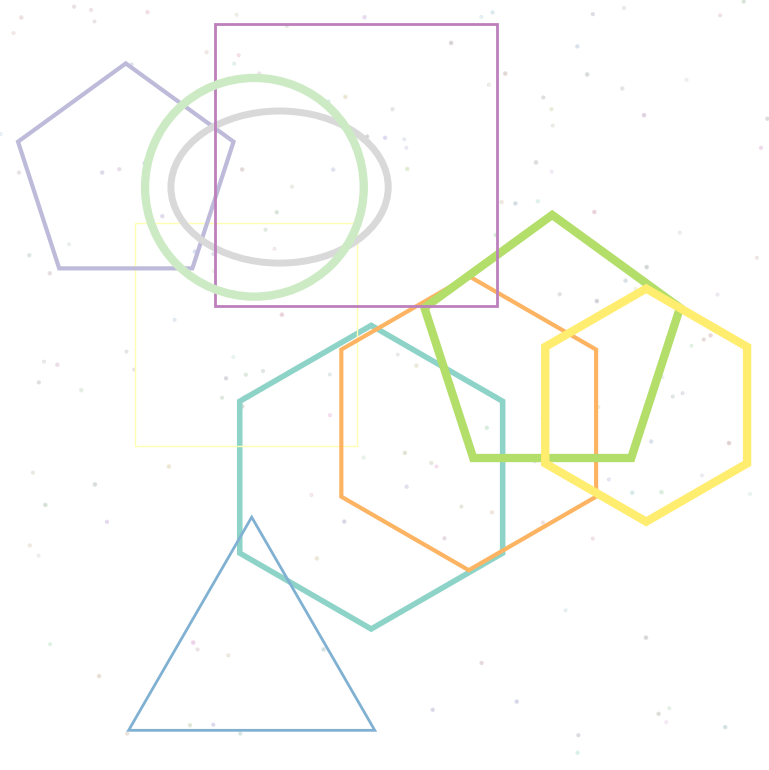[{"shape": "hexagon", "thickness": 2, "radius": 0.99, "center": [0.482, 0.38]}, {"shape": "square", "thickness": 0.5, "radius": 0.72, "center": [0.32, 0.565]}, {"shape": "pentagon", "thickness": 1.5, "radius": 0.74, "center": [0.163, 0.771]}, {"shape": "triangle", "thickness": 1, "radius": 0.92, "center": [0.327, 0.144]}, {"shape": "hexagon", "thickness": 1.5, "radius": 0.96, "center": [0.609, 0.45]}, {"shape": "pentagon", "thickness": 3, "radius": 0.87, "center": [0.717, 0.546]}, {"shape": "oval", "thickness": 2.5, "radius": 0.71, "center": [0.363, 0.757]}, {"shape": "square", "thickness": 1, "radius": 0.92, "center": [0.463, 0.786]}, {"shape": "circle", "thickness": 3, "radius": 0.71, "center": [0.33, 0.757]}, {"shape": "hexagon", "thickness": 3, "radius": 0.76, "center": [0.839, 0.474]}]